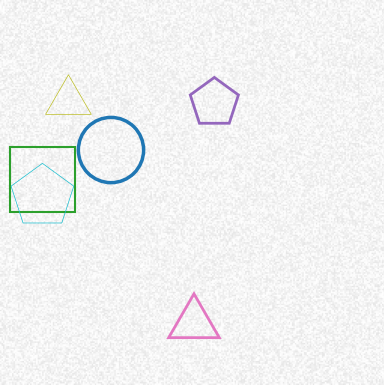[{"shape": "circle", "thickness": 2.5, "radius": 0.42, "center": [0.288, 0.61]}, {"shape": "square", "thickness": 1.5, "radius": 0.42, "center": [0.111, 0.534]}, {"shape": "pentagon", "thickness": 2, "radius": 0.33, "center": [0.557, 0.733]}, {"shape": "triangle", "thickness": 2, "radius": 0.38, "center": [0.504, 0.161]}, {"shape": "triangle", "thickness": 0.5, "radius": 0.34, "center": [0.178, 0.737]}, {"shape": "pentagon", "thickness": 0.5, "radius": 0.43, "center": [0.11, 0.49]}]